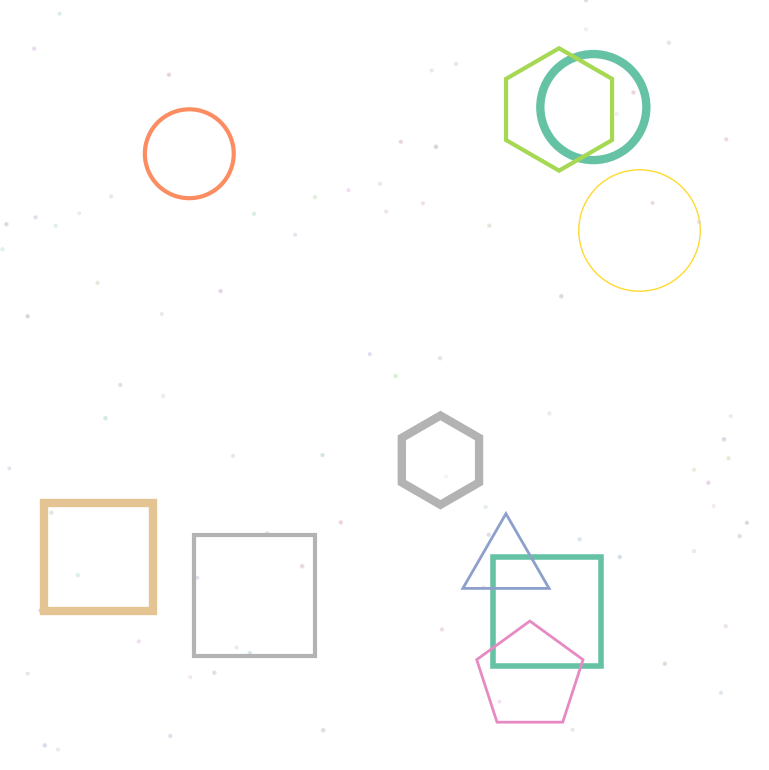[{"shape": "circle", "thickness": 3, "radius": 0.34, "center": [0.771, 0.861]}, {"shape": "square", "thickness": 2, "radius": 0.35, "center": [0.71, 0.206]}, {"shape": "circle", "thickness": 1.5, "radius": 0.29, "center": [0.246, 0.8]}, {"shape": "triangle", "thickness": 1, "radius": 0.32, "center": [0.657, 0.268]}, {"shape": "pentagon", "thickness": 1, "radius": 0.36, "center": [0.688, 0.121]}, {"shape": "hexagon", "thickness": 1.5, "radius": 0.4, "center": [0.726, 0.858]}, {"shape": "circle", "thickness": 0.5, "radius": 0.39, "center": [0.831, 0.701]}, {"shape": "square", "thickness": 3, "radius": 0.35, "center": [0.128, 0.276]}, {"shape": "square", "thickness": 1.5, "radius": 0.39, "center": [0.33, 0.227]}, {"shape": "hexagon", "thickness": 3, "radius": 0.29, "center": [0.572, 0.402]}]